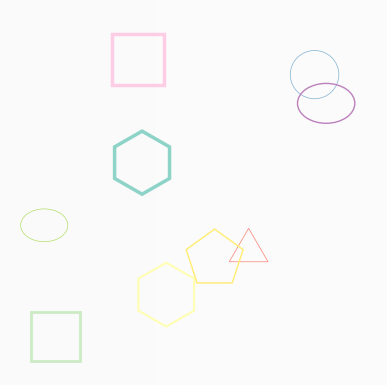[{"shape": "hexagon", "thickness": 2.5, "radius": 0.41, "center": [0.367, 0.577]}, {"shape": "hexagon", "thickness": 1.5, "radius": 0.42, "center": [0.429, 0.235]}, {"shape": "triangle", "thickness": 0.5, "radius": 0.29, "center": [0.642, 0.349]}, {"shape": "circle", "thickness": 0.5, "radius": 0.31, "center": [0.812, 0.806]}, {"shape": "oval", "thickness": 0.5, "radius": 0.3, "center": [0.114, 0.415]}, {"shape": "square", "thickness": 2.5, "radius": 0.34, "center": [0.355, 0.846]}, {"shape": "oval", "thickness": 1, "radius": 0.37, "center": [0.842, 0.732]}, {"shape": "square", "thickness": 2, "radius": 0.32, "center": [0.144, 0.125]}, {"shape": "pentagon", "thickness": 1, "radius": 0.39, "center": [0.554, 0.328]}]